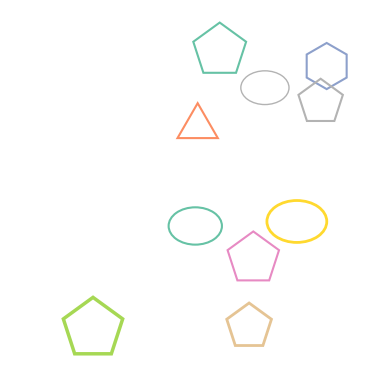[{"shape": "oval", "thickness": 1.5, "radius": 0.35, "center": [0.507, 0.413]}, {"shape": "pentagon", "thickness": 1.5, "radius": 0.36, "center": [0.571, 0.869]}, {"shape": "triangle", "thickness": 1.5, "radius": 0.3, "center": [0.513, 0.672]}, {"shape": "hexagon", "thickness": 1.5, "radius": 0.3, "center": [0.849, 0.828]}, {"shape": "pentagon", "thickness": 1.5, "radius": 0.35, "center": [0.658, 0.329]}, {"shape": "pentagon", "thickness": 2.5, "radius": 0.41, "center": [0.242, 0.147]}, {"shape": "oval", "thickness": 2, "radius": 0.39, "center": [0.771, 0.425]}, {"shape": "pentagon", "thickness": 2, "radius": 0.31, "center": [0.647, 0.152]}, {"shape": "oval", "thickness": 1, "radius": 0.31, "center": [0.688, 0.772]}, {"shape": "pentagon", "thickness": 1.5, "radius": 0.3, "center": [0.833, 0.735]}]